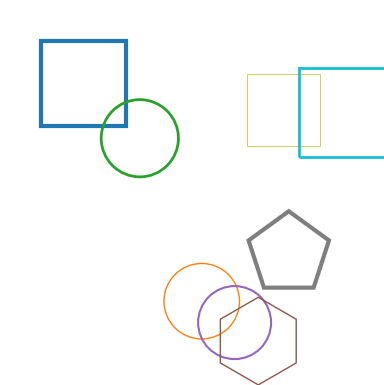[{"shape": "square", "thickness": 3, "radius": 0.55, "center": [0.216, 0.783]}, {"shape": "circle", "thickness": 1, "radius": 0.49, "center": [0.524, 0.218]}, {"shape": "circle", "thickness": 2, "radius": 0.5, "center": [0.363, 0.641]}, {"shape": "circle", "thickness": 1.5, "radius": 0.47, "center": [0.609, 0.162]}, {"shape": "hexagon", "thickness": 1, "radius": 0.57, "center": [0.671, 0.114]}, {"shape": "pentagon", "thickness": 3, "radius": 0.55, "center": [0.75, 0.342]}, {"shape": "square", "thickness": 0.5, "radius": 0.47, "center": [0.736, 0.713]}, {"shape": "square", "thickness": 2, "radius": 0.58, "center": [0.893, 0.707]}]